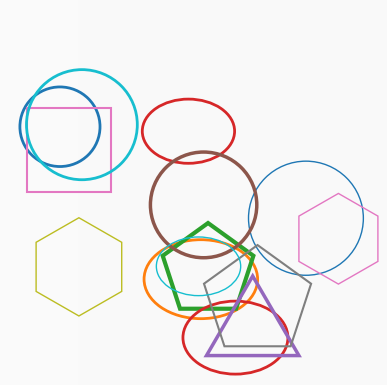[{"shape": "circle", "thickness": 1, "radius": 0.74, "center": [0.79, 0.433]}, {"shape": "circle", "thickness": 2, "radius": 0.52, "center": [0.155, 0.671]}, {"shape": "oval", "thickness": 2, "radius": 0.73, "center": [0.518, 0.275]}, {"shape": "pentagon", "thickness": 3, "radius": 0.62, "center": [0.537, 0.298]}, {"shape": "oval", "thickness": 2, "radius": 0.68, "center": [0.608, 0.123]}, {"shape": "oval", "thickness": 2, "radius": 0.6, "center": [0.486, 0.659]}, {"shape": "triangle", "thickness": 2.5, "radius": 0.69, "center": [0.652, 0.145]}, {"shape": "circle", "thickness": 2.5, "radius": 0.69, "center": [0.525, 0.468]}, {"shape": "hexagon", "thickness": 1, "radius": 0.59, "center": [0.873, 0.38]}, {"shape": "square", "thickness": 1.5, "radius": 0.55, "center": [0.178, 0.61]}, {"shape": "pentagon", "thickness": 1.5, "radius": 0.73, "center": [0.665, 0.218]}, {"shape": "hexagon", "thickness": 1, "radius": 0.64, "center": [0.204, 0.307]}, {"shape": "circle", "thickness": 2, "radius": 0.71, "center": [0.211, 0.676]}, {"shape": "oval", "thickness": 1, "radius": 0.54, "center": [0.512, 0.308]}]